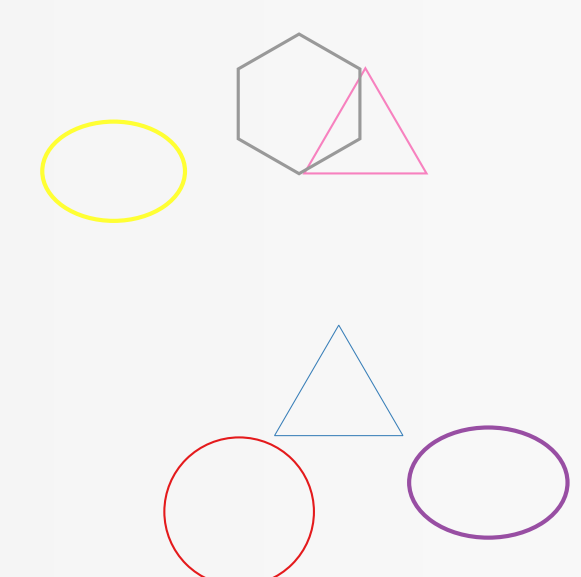[{"shape": "circle", "thickness": 1, "radius": 0.64, "center": [0.411, 0.113]}, {"shape": "triangle", "thickness": 0.5, "radius": 0.64, "center": [0.583, 0.309]}, {"shape": "oval", "thickness": 2, "radius": 0.68, "center": [0.84, 0.163]}, {"shape": "oval", "thickness": 2, "radius": 0.61, "center": [0.196, 0.703]}, {"shape": "triangle", "thickness": 1, "radius": 0.61, "center": [0.629, 0.76]}, {"shape": "hexagon", "thickness": 1.5, "radius": 0.6, "center": [0.515, 0.819]}]